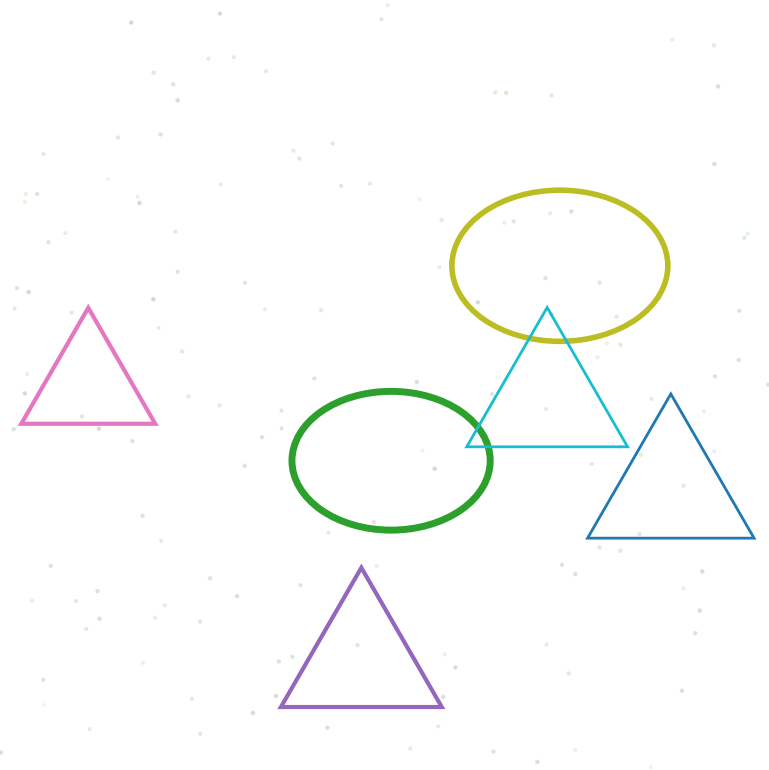[{"shape": "triangle", "thickness": 1, "radius": 0.62, "center": [0.871, 0.364]}, {"shape": "oval", "thickness": 2.5, "radius": 0.64, "center": [0.508, 0.402]}, {"shape": "triangle", "thickness": 1.5, "radius": 0.6, "center": [0.469, 0.142]}, {"shape": "triangle", "thickness": 1.5, "radius": 0.5, "center": [0.115, 0.5]}, {"shape": "oval", "thickness": 2, "radius": 0.7, "center": [0.727, 0.655]}, {"shape": "triangle", "thickness": 1, "radius": 0.6, "center": [0.711, 0.48]}]